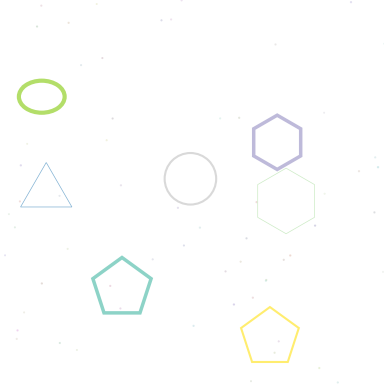[{"shape": "pentagon", "thickness": 2.5, "radius": 0.4, "center": [0.317, 0.252]}, {"shape": "hexagon", "thickness": 2.5, "radius": 0.35, "center": [0.72, 0.63]}, {"shape": "triangle", "thickness": 0.5, "radius": 0.38, "center": [0.12, 0.501]}, {"shape": "oval", "thickness": 3, "radius": 0.3, "center": [0.108, 0.749]}, {"shape": "circle", "thickness": 1.5, "radius": 0.33, "center": [0.495, 0.536]}, {"shape": "hexagon", "thickness": 0.5, "radius": 0.43, "center": [0.743, 0.478]}, {"shape": "pentagon", "thickness": 1.5, "radius": 0.39, "center": [0.701, 0.124]}]